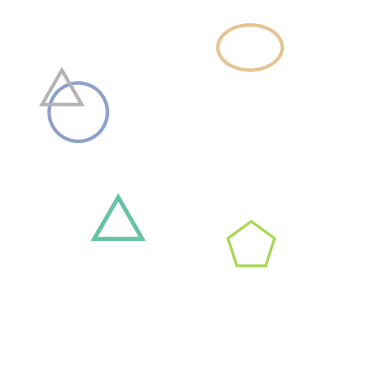[{"shape": "triangle", "thickness": 3, "radius": 0.36, "center": [0.307, 0.415]}, {"shape": "circle", "thickness": 2.5, "radius": 0.38, "center": [0.203, 0.709]}, {"shape": "pentagon", "thickness": 2, "radius": 0.32, "center": [0.653, 0.361]}, {"shape": "oval", "thickness": 2.5, "radius": 0.42, "center": [0.649, 0.877]}, {"shape": "triangle", "thickness": 2.5, "radius": 0.3, "center": [0.161, 0.758]}]